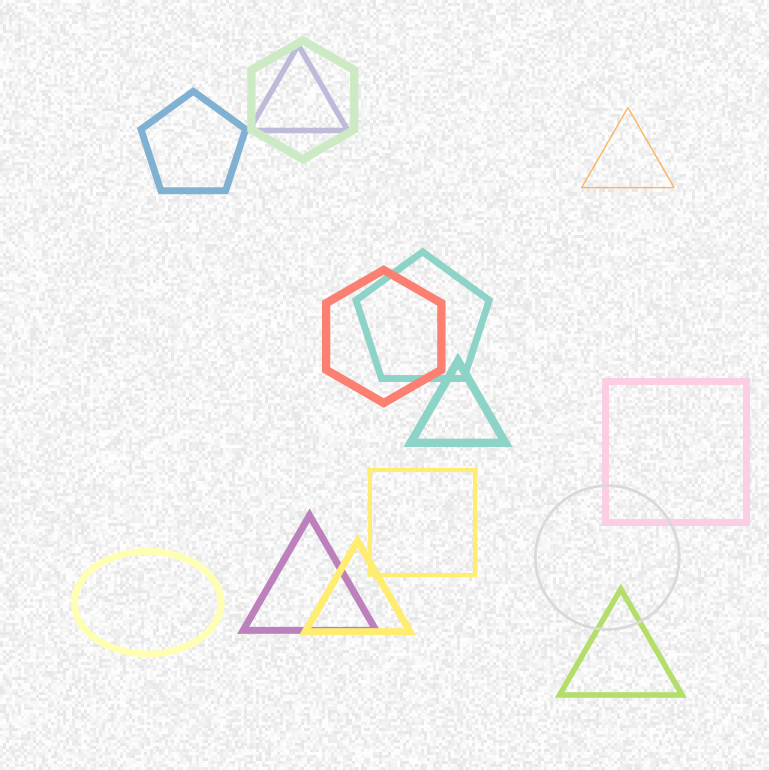[{"shape": "pentagon", "thickness": 2.5, "radius": 0.45, "center": [0.549, 0.582]}, {"shape": "triangle", "thickness": 3, "radius": 0.36, "center": [0.595, 0.46]}, {"shape": "oval", "thickness": 2.5, "radius": 0.48, "center": [0.192, 0.217]}, {"shape": "triangle", "thickness": 2, "radius": 0.37, "center": [0.387, 0.868]}, {"shape": "hexagon", "thickness": 3, "radius": 0.43, "center": [0.498, 0.563]}, {"shape": "pentagon", "thickness": 2.5, "radius": 0.36, "center": [0.251, 0.81]}, {"shape": "triangle", "thickness": 0.5, "radius": 0.35, "center": [0.815, 0.791]}, {"shape": "triangle", "thickness": 2, "radius": 0.46, "center": [0.806, 0.143]}, {"shape": "square", "thickness": 2.5, "radius": 0.46, "center": [0.878, 0.413]}, {"shape": "circle", "thickness": 1, "radius": 0.47, "center": [0.789, 0.276]}, {"shape": "triangle", "thickness": 2.5, "radius": 0.5, "center": [0.402, 0.231]}, {"shape": "hexagon", "thickness": 3, "radius": 0.39, "center": [0.393, 0.87]}, {"shape": "square", "thickness": 1.5, "radius": 0.34, "center": [0.548, 0.321]}, {"shape": "triangle", "thickness": 2.5, "radius": 0.39, "center": [0.464, 0.219]}]